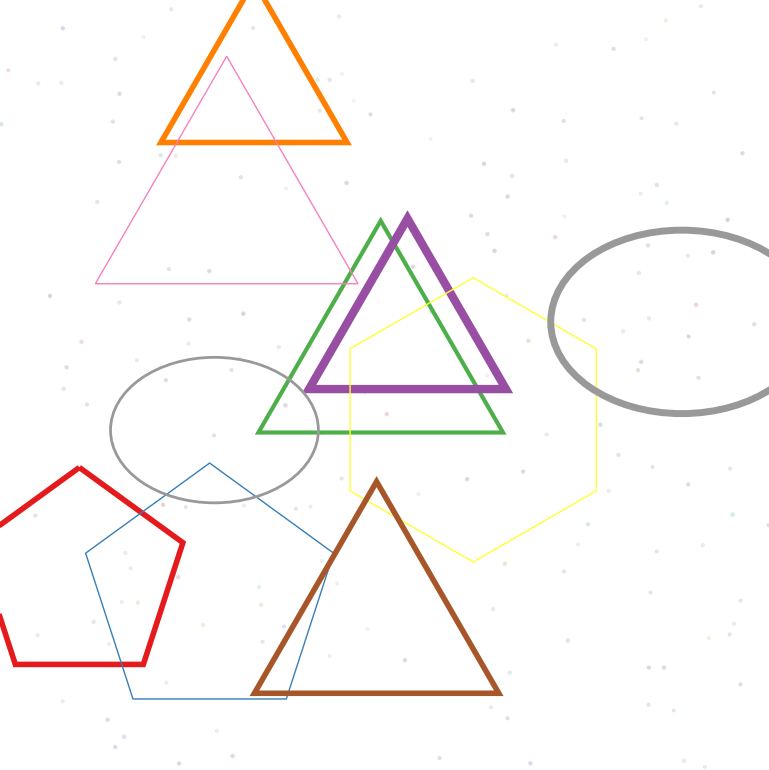[{"shape": "pentagon", "thickness": 2, "radius": 0.71, "center": [0.103, 0.252]}, {"shape": "pentagon", "thickness": 0.5, "radius": 0.85, "center": [0.272, 0.229]}, {"shape": "triangle", "thickness": 1.5, "radius": 0.92, "center": [0.494, 0.53]}, {"shape": "triangle", "thickness": 3, "radius": 0.74, "center": [0.529, 0.569]}, {"shape": "triangle", "thickness": 2, "radius": 0.7, "center": [0.33, 0.885]}, {"shape": "hexagon", "thickness": 0.5, "radius": 0.92, "center": [0.614, 0.455]}, {"shape": "triangle", "thickness": 2, "radius": 0.92, "center": [0.489, 0.191]}, {"shape": "triangle", "thickness": 0.5, "radius": 0.98, "center": [0.294, 0.73]}, {"shape": "oval", "thickness": 1, "radius": 0.67, "center": [0.279, 0.441]}, {"shape": "oval", "thickness": 2.5, "radius": 0.85, "center": [0.885, 0.582]}]